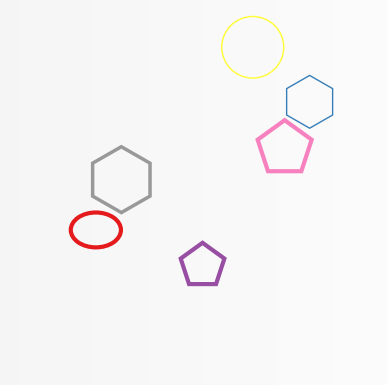[{"shape": "oval", "thickness": 3, "radius": 0.32, "center": [0.247, 0.403]}, {"shape": "hexagon", "thickness": 1, "radius": 0.34, "center": [0.799, 0.736]}, {"shape": "pentagon", "thickness": 3, "radius": 0.3, "center": [0.523, 0.31]}, {"shape": "circle", "thickness": 1, "radius": 0.4, "center": [0.652, 0.877]}, {"shape": "pentagon", "thickness": 3, "radius": 0.37, "center": [0.735, 0.615]}, {"shape": "hexagon", "thickness": 2.5, "radius": 0.43, "center": [0.313, 0.533]}]